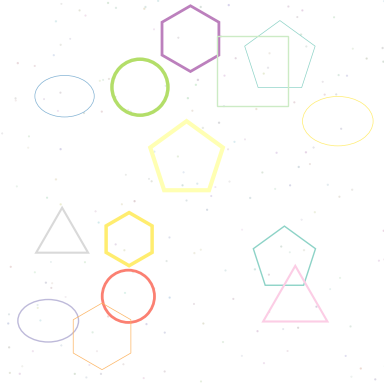[{"shape": "pentagon", "thickness": 0.5, "radius": 0.48, "center": [0.727, 0.85]}, {"shape": "pentagon", "thickness": 1, "radius": 0.42, "center": [0.739, 0.328]}, {"shape": "pentagon", "thickness": 3, "radius": 0.5, "center": [0.485, 0.586]}, {"shape": "oval", "thickness": 1, "radius": 0.39, "center": [0.125, 0.167]}, {"shape": "circle", "thickness": 2, "radius": 0.34, "center": [0.333, 0.23]}, {"shape": "oval", "thickness": 0.5, "radius": 0.39, "center": [0.168, 0.75]}, {"shape": "hexagon", "thickness": 0.5, "radius": 0.43, "center": [0.265, 0.126]}, {"shape": "circle", "thickness": 2.5, "radius": 0.36, "center": [0.363, 0.774]}, {"shape": "triangle", "thickness": 1.5, "radius": 0.48, "center": [0.767, 0.213]}, {"shape": "triangle", "thickness": 1.5, "radius": 0.39, "center": [0.161, 0.383]}, {"shape": "hexagon", "thickness": 2, "radius": 0.43, "center": [0.495, 0.9]}, {"shape": "square", "thickness": 1, "radius": 0.46, "center": [0.656, 0.816]}, {"shape": "hexagon", "thickness": 2.5, "radius": 0.34, "center": [0.335, 0.379]}, {"shape": "oval", "thickness": 0.5, "radius": 0.46, "center": [0.877, 0.685]}]